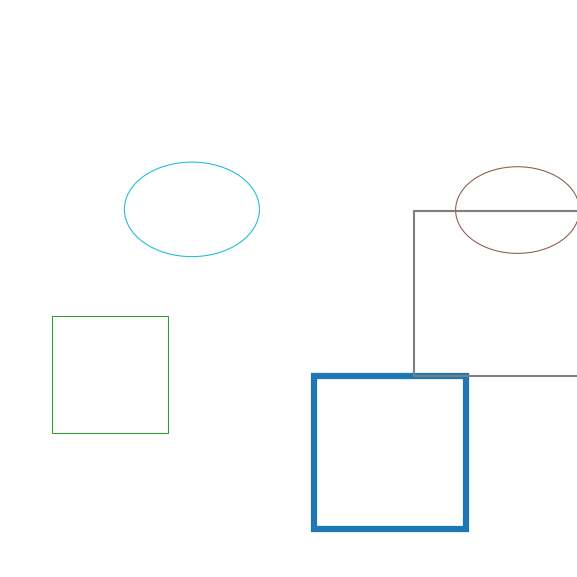[{"shape": "square", "thickness": 3, "radius": 0.66, "center": [0.675, 0.216]}, {"shape": "square", "thickness": 0.5, "radius": 0.5, "center": [0.191, 0.351]}, {"shape": "oval", "thickness": 0.5, "radius": 0.54, "center": [0.896, 0.635]}, {"shape": "square", "thickness": 1, "radius": 0.71, "center": [0.859, 0.491]}, {"shape": "oval", "thickness": 0.5, "radius": 0.58, "center": [0.332, 0.637]}]